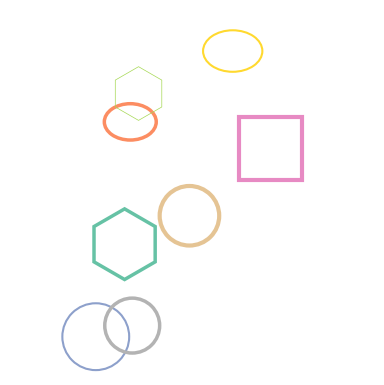[{"shape": "hexagon", "thickness": 2.5, "radius": 0.46, "center": [0.324, 0.366]}, {"shape": "oval", "thickness": 2.5, "radius": 0.34, "center": [0.338, 0.683]}, {"shape": "circle", "thickness": 1.5, "radius": 0.43, "center": [0.249, 0.125]}, {"shape": "square", "thickness": 3, "radius": 0.41, "center": [0.703, 0.614]}, {"shape": "hexagon", "thickness": 0.5, "radius": 0.35, "center": [0.36, 0.757]}, {"shape": "oval", "thickness": 1.5, "radius": 0.39, "center": [0.604, 0.867]}, {"shape": "circle", "thickness": 3, "radius": 0.39, "center": [0.492, 0.44]}, {"shape": "circle", "thickness": 2.5, "radius": 0.36, "center": [0.343, 0.154]}]